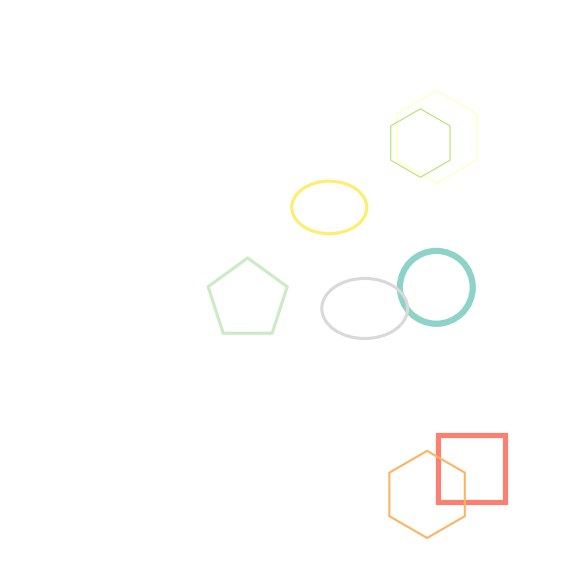[{"shape": "circle", "thickness": 3, "radius": 0.32, "center": [0.756, 0.502]}, {"shape": "hexagon", "thickness": 0.5, "radius": 0.4, "center": [0.757, 0.762]}, {"shape": "square", "thickness": 2.5, "radius": 0.29, "center": [0.817, 0.187]}, {"shape": "hexagon", "thickness": 1, "radius": 0.38, "center": [0.74, 0.143]}, {"shape": "hexagon", "thickness": 0.5, "radius": 0.3, "center": [0.728, 0.751]}, {"shape": "oval", "thickness": 1.5, "radius": 0.37, "center": [0.632, 0.465]}, {"shape": "pentagon", "thickness": 1.5, "radius": 0.36, "center": [0.429, 0.48]}, {"shape": "oval", "thickness": 1.5, "radius": 0.32, "center": [0.57, 0.64]}]